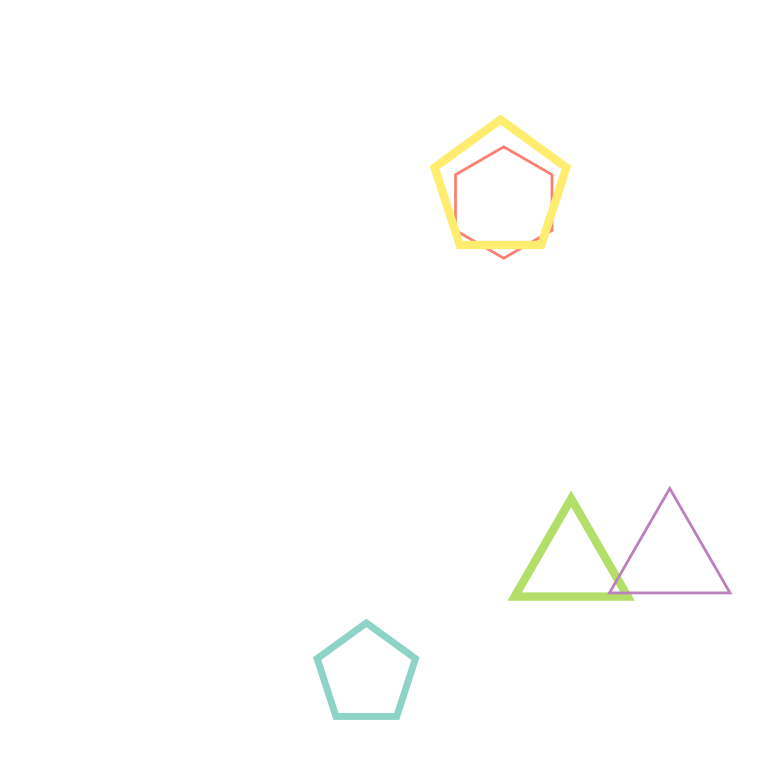[{"shape": "pentagon", "thickness": 2.5, "radius": 0.34, "center": [0.476, 0.124]}, {"shape": "hexagon", "thickness": 1, "radius": 0.36, "center": [0.654, 0.737]}, {"shape": "triangle", "thickness": 3, "radius": 0.42, "center": [0.742, 0.268]}, {"shape": "triangle", "thickness": 1, "radius": 0.45, "center": [0.87, 0.275]}, {"shape": "pentagon", "thickness": 3, "radius": 0.45, "center": [0.65, 0.755]}]